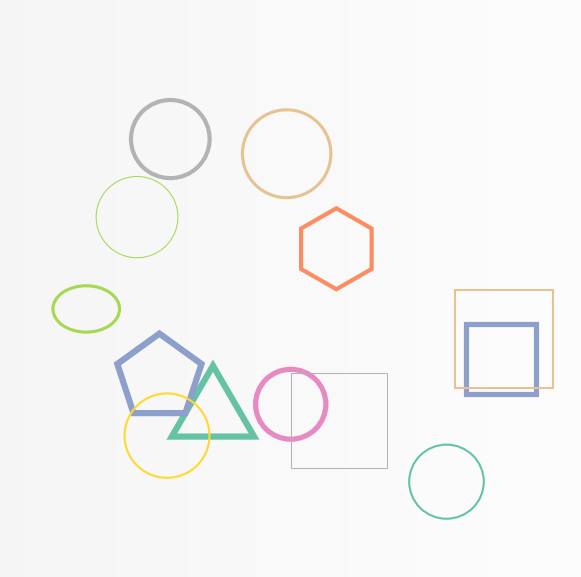[{"shape": "triangle", "thickness": 3, "radius": 0.41, "center": [0.366, 0.284]}, {"shape": "circle", "thickness": 1, "radius": 0.32, "center": [0.768, 0.165]}, {"shape": "hexagon", "thickness": 2, "radius": 0.35, "center": [0.579, 0.568]}, {"shape": "square", "thickness": 2.5, "radius": 0.3, "center": [0.861, 0.378]}, {"shape": "pentagon", "thickness": 3, "radius": 0.38, "center": [0.274, 0.345]}, {"shape": "circle", "thickness": 2.5, "radius": 0.3, "center": [0.5, 0.299]}, {"shape": "circle", "thickness": 0.5, "radius": 0.35, "center": [0.236, 0.623]}, {"shape": "oval", "thickness": 1.5, "radius": 0.29, "center": [0.148, 0.464]}, {"shape": "circle", "thickness": 1, "radius": 0.37, "center": [0.287, 0.245]}, {"shape": "circle", "thickness": 1.5, "radius": 0.38, "center": [0.493, 0.733]}, {"shape": "square", "thickness": 1, "radius": 0.42, "center": [0.867, 0.412]}, {"shape": "square", "thickness": 0.5, "radius": 0.41, "center": [0.583, 0.272]}, {"shape": "circle", "thickness": 2, "radius": 0.34, "center": [0.293, 0.758]}]